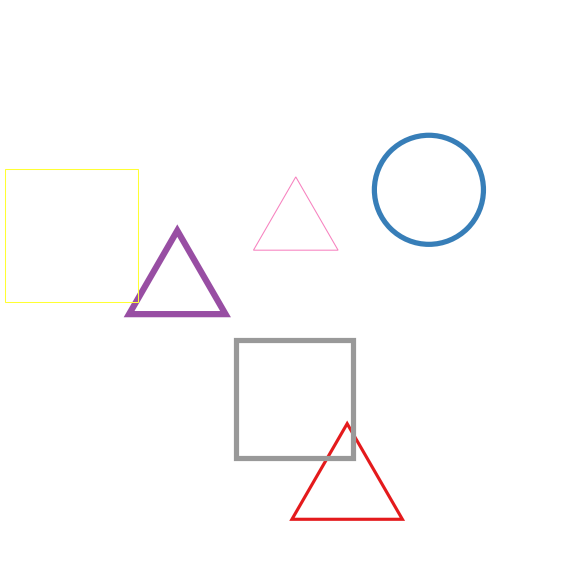[{"shape": "triangle", "thickness": 1.5, "radius": 0.55, "center": [0.601, 0.155]}, {"shape": "circle", "thickness": 2.5, "radius": 0.47, "center": [0.743, 0.67]}, {"shape": "triangle", "thickness": 3, "radius": 0.48, "center": [0.307, 0.503]}, {"shape": "square", "thickness": 0.5, "radius": 0.57, "center": [0.124, 0.591]}, {"shape": "triangle", "thickness": 0.5, "radius": 0.42, "center": [0.512, 0.608]}, {"shape": "square", "thickness": 2.5, "radius": 0.51, "center": [0.51, 0.308]}]